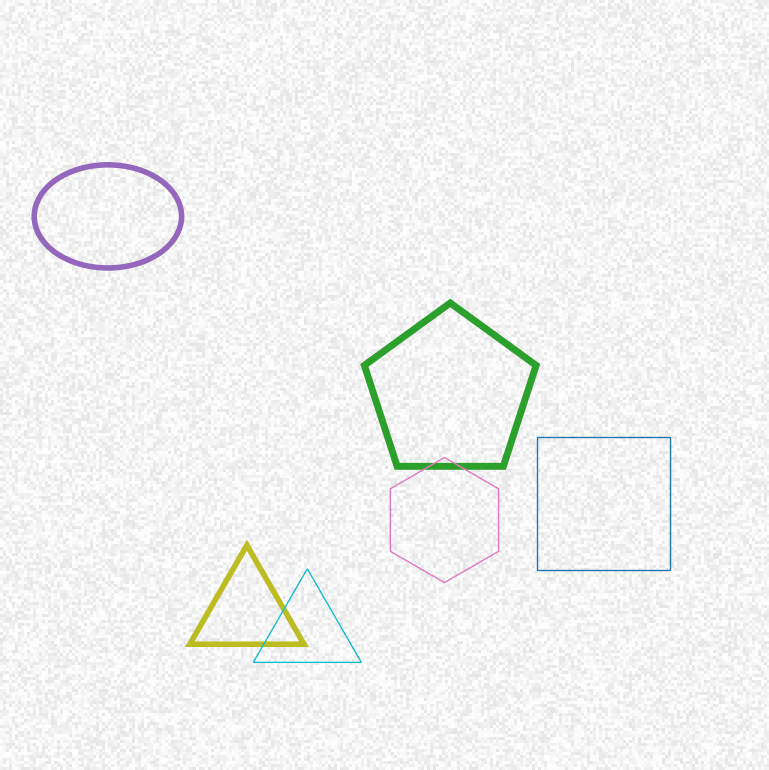[{"shape": "square", "thickness": 0.5, "radius": 0.43, "center": [0.784, 0.347]}, {"shape": "pentagon", "thickness": 2.5, "radius": 0.59, "center": [0.585, 0.489]}, {"shape": "oval", "thickness": 2, "radius": 0.48, "center": [0.14, 0.719]}, {"shape": "hexagon", "thickness": 0.5, "radius": 0.41, "center": [0.577, 0.325]}, {"shape": "triangle", "thickness": 2, "radius": 0.43, "center": [0.321, 0.206]}, {"shape": "triangle", "thickness": 0.5, "radius": 0.4, "center": [0.399, 0.18]}]